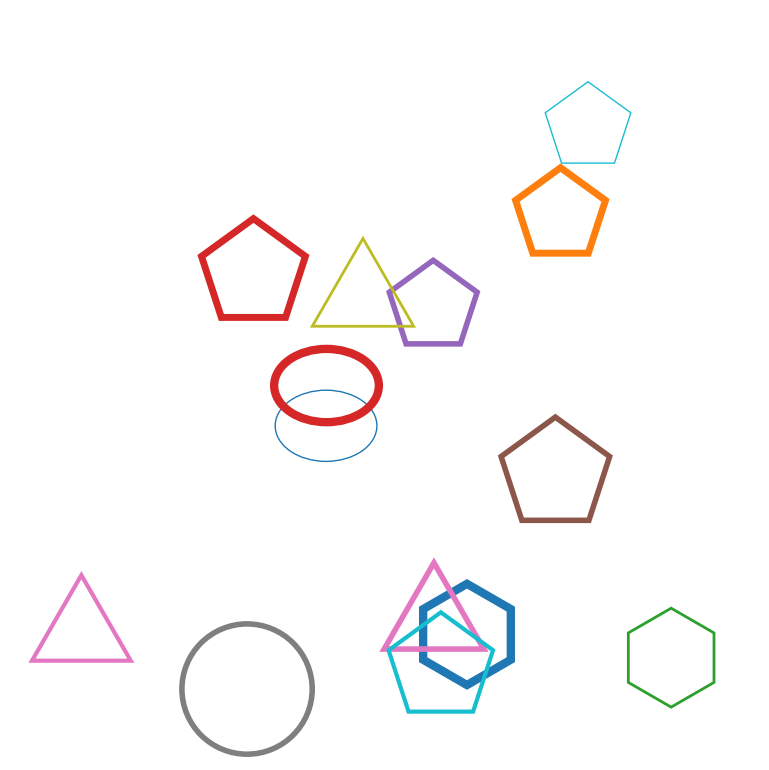[{"shape": "hexagon", "thickness": 3, "radius": 0.33, "center": [0.606, 0.176]}, {"shape": "oval", "thickness": 0.5, "radius": 0.33, "center": [0.423, 0.447]}, {"shape": "pentagon", "thickness": 2.5, "radius": 0.31, "center": [0.728, 0.721]}, {"shape": "hexagon", "thickness": 1, "radius": 0.32, "center": [0.872, 0.146]}, {"shape": "pentagon", "thickness": 2.5, "radius": 0.35, "center": [0.329, 0.645]}, {"shape": "oval", "thickness": 3, "radius": 0.34, "center": [0.424, 0.499]}, {"shape": "pentagon", "thickness": 2, "radius": 0.3, "center": [0.563, 0.602]}, {"shape": "pentagon", "thickness": 2, "radius": 0.37, "center": [0.721, 0.384]}, {"shape": "triangle", "thickness": 2, "radius": 0.37, "center": [0.564, 0.194]}, {"shape": "triangle", "thickness": 1.5, "radius": 0.37, "center": [0.106, 0.179]}, {"shape": "circle", "thickness": 2, "radius": 0.42, "center": [0.321, 0.105]}, {"shape": "triangle", "thickness": 1, "radius": 0.38, "center": [0.471, 0.614]}, {"shape": "pentagon", "thickness": 1.5, "radius": 0.36, "center": [0.572, 0.133]}, {"shape": "pentagon", "thickness": 0.5, "radius": 0.29, "center": [0.764, 0.835]}]